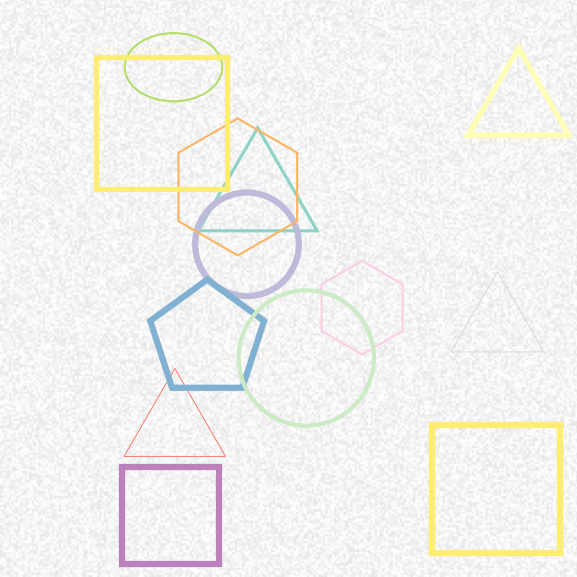[{"shape": "triangle", "thickness": 1.5, "radius": 0.59, "center": [0.446, 0.659]}, {"shape": "triangle", "thickness": 2.5, "radius": 0.5, "center": [0.898, 0.815]}, {"shape": "circle", "thickness": 3, "radius": 0.45, "center": [0.428, 0.576]}, {"shape": "triangle", "thickness": 0.5, "radius": 0.51, "center": [0.303, 0.26]}, {"shape": "pentagon", "thickness": 3, "radius": 0.52, "center": [0.359, 0.411]}, {"shape": "hexagon", "thickness": 1, "radius": 0.59, "center": [0.412, 0.675]}, {"shape": "oval", "thickness": 1, "radius": 0.42, "center": [0.3, 0.883]}, {"shape": "hexagon", "thickness": 1, "radius": 0.41, "center": [0.627, 0.466]}, {"shape": "triangle", "thickness": 0.5, "radius": 0.46, "center": [0.861, 0.436]}, {"shape": "square", "thickness": 3, "radius": 0.42, "center": [0.295, 0.106]}, {"shape": "circle", "thickness": 2, "radius": 0.59, "center": [0.53, 0.379]}, {"shape": "square", "thickness": 2.5, "radius": 0.57, "center": [0.28, 0.786]}, {"shape": "square", "thickness": 3, "radius": 0.55, "center": [0.859, 0.152]}]